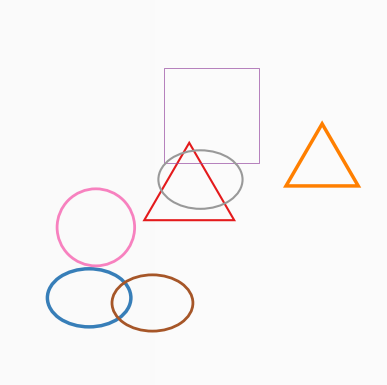[{"shape": "triangle", "thickness": 1.5, "radius": 0.67, "center": [0.488, 0.495]}, {"shape": "oval", "thickness": 2.5, "radius": 0.54, "center": [0.23, 0.226]}, {"shape": "square", "thickness": 0.5, "radius": 0.61, "center": [0.545, 0.699]}, {"shape": "triangle", "thickness": 2.5, "radius": 0.54, "center": [0.831, 0.571]}, {"shape": "oval", "thickness": 2, "radius": 0.52, "center": [0.393, 0.213]}, {"shape": "circle", "thickness": 2, "radius": 0.5, "center": [0.247, 0.409]}, {"shape": "oval", "thickness": 1.5, "radius": 0.54, "center": [0.517, 0.534]}]